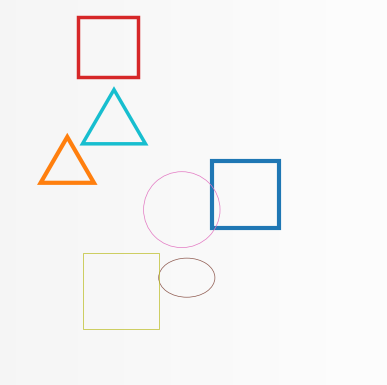[{"shape": "square", "thickness": 3, "radius": 0.43, "center": [0.633, 0.495]}, {"shape": "triangle", "thickness": 3, "radius": 0.4, "center": [0.174, 0.565]}, {"shape": "square", "thickness": 2.5, "radius": 0.39, "center": [0.279, 0.878]}, {"shape": "oval", "thickness": 0.5, "radius": 0.36, "center": [0.482, 0.279]}, {"shape": "circle", "thickness": 0.5, "radius": 0.49, "center": [0.469, 0.455]}, {"shape": "square", "thickness": 0.5, "radius": 0.49, "center": [0.313, 0.244]}, {"shape": "triangle", "thickness": 2.5, "radius": 0.47, "center": [0.294, 0.673]}]